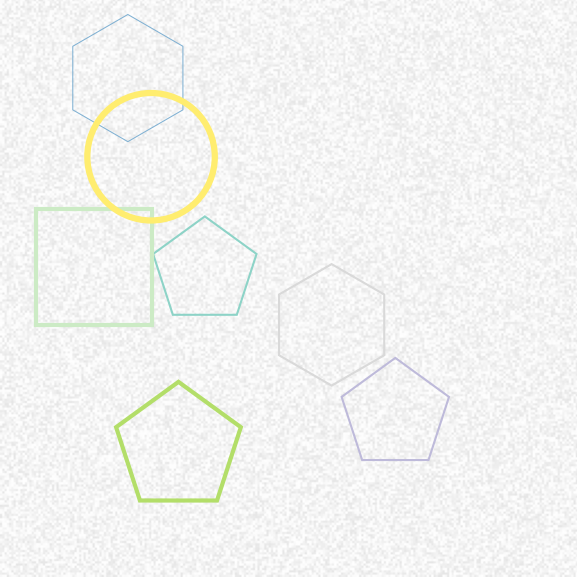[{"shape": "pentagon", "thickness": 1, "radius": 0.47, "center": [0.355, 0.53]}, {"shape": "pentagon", "thickness": 1, "radius": 0.49, "center": [0.685, 0.282]}, {"shape": "hexagon", "thickness": 0.5, "radius": 0.55, "center": [0.221, 0.864]}, {"shape": "pentagon", "thickness": 2, "radius": 0.57, "center": [0.309, 0.224]}, {"shape": "hexagon", "thickness": 1, "radius": 0.53, "center": [0.574, 0.437]}, {"shape": "square", "thickness": 2, "radius": 0.5, "center": [0.163, 0.537]}, {"shape": "circle", "thickness": 3, "radius": 0.55, "center": [0.262, 0.728]}]